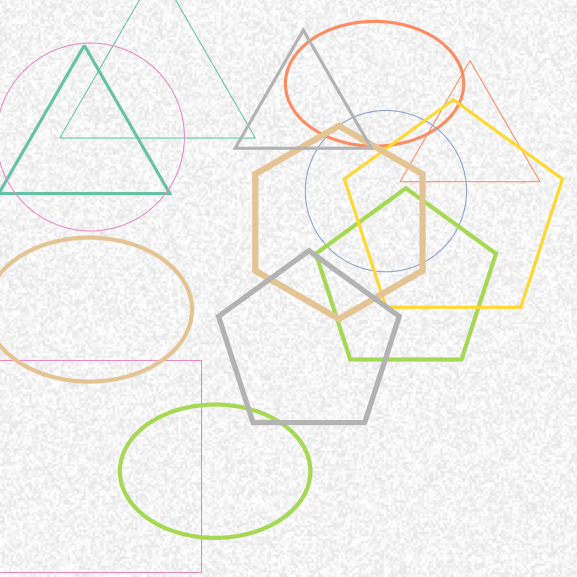[{"shape": "triangle", "thickness": 0.5, "radius": 0.98, "center": [0.273, 0.858]}, {"shape": "triangle", "thickness": 1.5, "radius": 0.85, "center": [0.146, 0.75]}, {"shape": "oval", "thickness": 1.5, "radius": 0.77, "center": [0.649, 0.854]}, {"shape": "triangle", "thickness": 0.5, "radius": 0.7, "center": [0.814, 0.754]}, {"shape": "circle", "thickness": 0.5, "radius": 0.7, "center": [0.668, 0.668]}, {"shape": "circle", "thickness": 0.5, "radius": 0.81, "center": [0.157, 0.762]}, {"shape": "square", "thickness": 0.5, "radius": 0.92, "center": [0.165, 0.193]}, {"shape": "oval", "thickness": 2, "radius": 0.82, "center": [0.373, 0.183]}, {"shape": "pentagon", "thickness": 2, "radius": 0.82, "center": [0.703, 0.509]}, {"shape": "pentagon", "thickness": 1.5, "radius": 0.99, "center": [0.785, 0.628]}, {"shape": "hexagon", "thickness": 3, "radius": 0.84, "center": [0.587, 0.614]}, {"shape": "oval", "thickness": 2, "radius": 0.89, "center": [0.154, 0.463]}, {"shape": "pentagon", "thickness": 2.5, "radius": 0.82, "center": [0.535, 0.4]}, {"shape": "triangle", "thickness": 1.5, "radius": 0.68, "center": [0.525, 0.811]}]